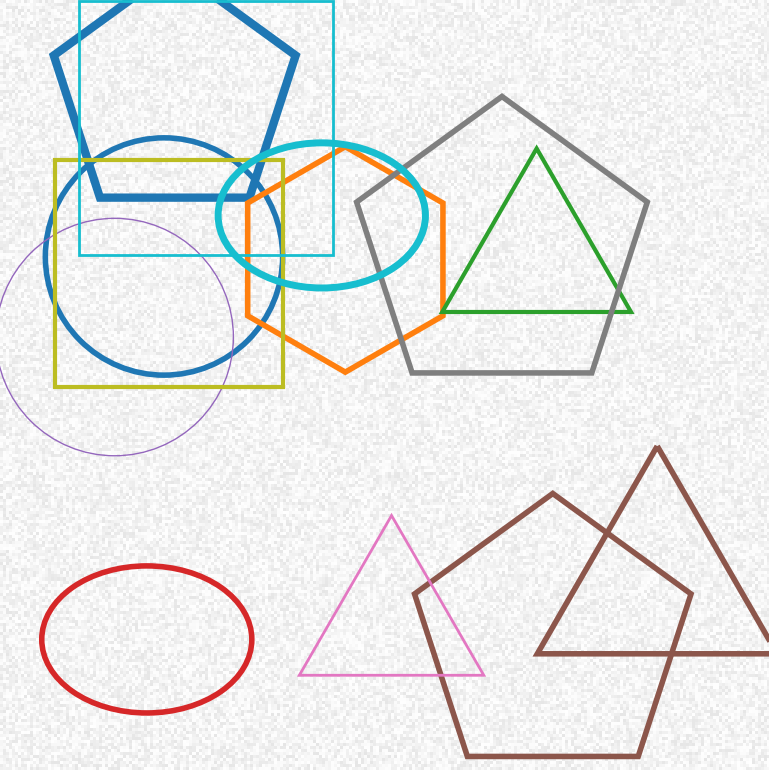[{"shape": "circle", "thickness": 2, "radius": 0.77, "center": [0.213, 0.667]}, {"shape": "pentagon", "thickness": 3, "radius": 0.83, "center": [0.227, 0.877]}, {"shape": "hexagon", "thickness": 2, "radius": 0.73, "center": [0.448, 0.663]}, {"shape": "triangle", "thickness": 1.5, "radius": 0.71, "center": [0.697, 0.666]}, {"shape": "oval", "thickness": 2, "radius": 0.68, "center": [0.191, 0.17]}, {"shape": "circle", "thickness": 0.5, "radius": 0.77, "center": [0.149, 0.562]}, {"shape": "triangle", "thickness": 2, "radius": 0.9, "center": [0.854, 0.241]}, {"shape": "pentagon", "thickness": 2, "radius": 0.94, "center": [0.718, 0.17]}, {"shape": "triangle", "thickness": 1, "radius": 0.69, "center": [0.508, 0.192]}, {"shape": "pentagon", "thickness": 2, "radius": 0.99, "center": [0.652, 0.676]}, {"shape": "square", "thickness": 1.5, "radius": 0.74, "center": [0.22, 0.645]}, {"shape": "square", "thickness": 1, "radius": 0.83, "center": [0.267, 0.833]}, {"shape": "oval", "thickness": 2.5, "radius": 0.67, "center": [0.418, 0.72]}]